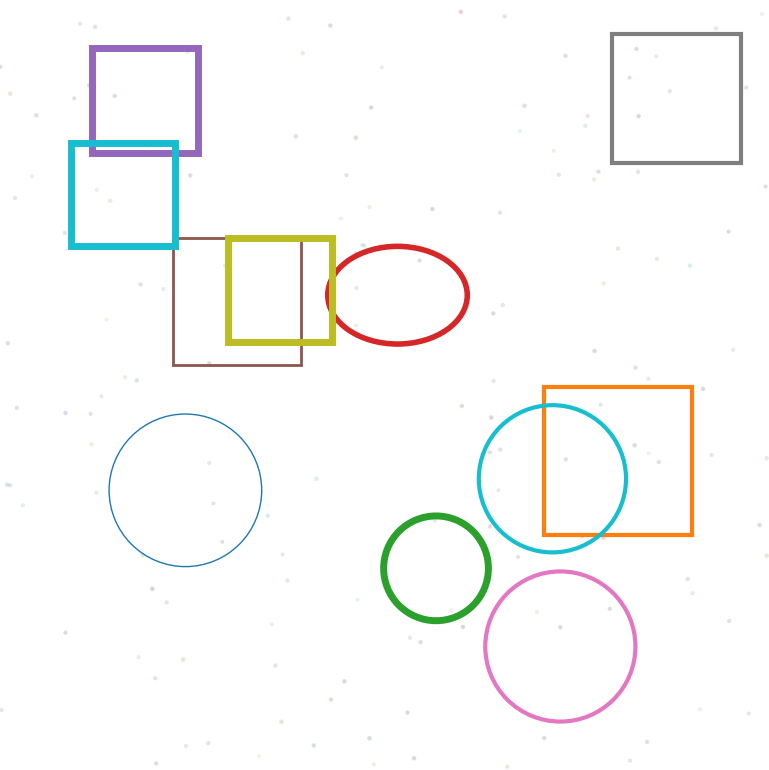[{"shape": "circle", "thickness": 0.5, "radius": 0.5, "center": [0.241, 0.363]}, {"shape": "square", "thickness": 1.5, "radius": 0.48, "center": [0.803, 0.402]}, {"shape": "circle", "thickness": 2.5, "radius": 0.34, "center": [0.566, 0.262]}, {"shape": "oval", "thickness": 2, "radius": 0.45, "center": [0.516, 0.617]}, {"shape": "square", "thickness": 2.5, "radius": 0.34, "center": [0.188, 0.869]}, {"shape": "square", "thickness": 1, "radius": 0.41, "center": [0.308, 0.608]}, {"shape": "circle", "thickness": 1.5, "radius": 0.49, "center": [0.728, 0.16]}, {"shape": "square", "thickness": 1.5, "radius": 0.42, "center": [0.878, 0.872]}, {"shape": "square", "thickness": 2.5, "radius": 0.34, "center": [0.364, 0.623]}, {"shape": "square", "thickness": 2.5, "radius": 0.34, "center": [0.16, 0.748]}, {"shape": "circle", "thickness": 1.5, "radius": 0.48, "center": [0.717, 0.378]}]